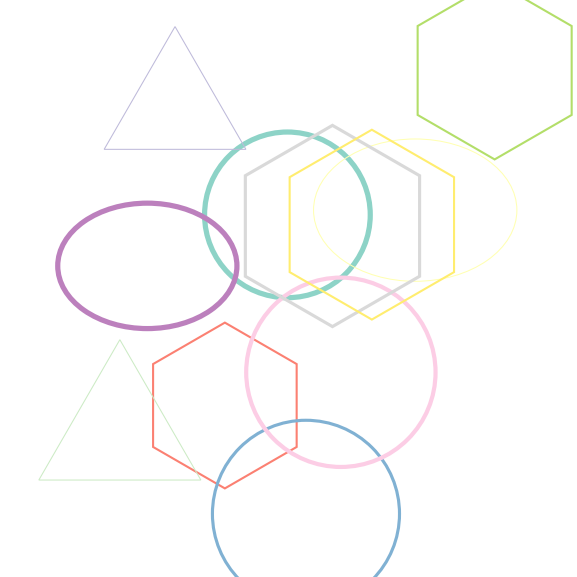[{"shape": "circle", "thickness": 2.5, "radius": 0.72, "center": [0.498, 0.627]}, {"shape": "oval", "thickness": 0.5, "radius": 0.88, "center": [0.719, 0.635]}, {"shape": "triangle", "thickness": 0.5, "radius": 0.71, "center": [0.303, 0.811]}, {"shape": "hexagon", "thickness": 1, "radius": 0.72, "center": [0.389, 0.297]}, {"shape": "circle", "thickness": 1.5, "radius": 0.81, "center": [0.53, 0.109]}, {"shape": "hexagon", "thickness": 1, "radius": 0.77, "center": [0.857, 0.877]}, {"shape": "circle", "thickness": 2, "radius": 0.82, "center": [0.59, 0.354]}, {"shape": "hexagon", "thickness": 1.5, "radius": 0.87, "center": [0.576, 0.608]}, {"shape": "oval", "thickness": 2.5, "radius": 0.78, "center": [0.255, 0.539]}, {"shape": "triangle", "thickness": 0.5, "radius": 0.81, "center": [0.208, 0.249]}, {"shape": "hexagon", "thickness": 1, "radius": 0.82, "center": [0.644, 0.61]}]